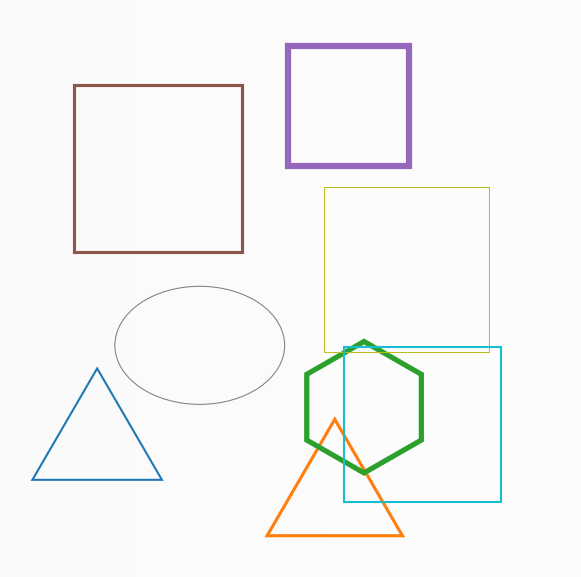[{"shape": "triangle", "thickness": 1, "radius": 0.64, "center": [0.167, 0.233]}, {"shape": "triangle", "thickness": 1.5, "radius": 0.67, "center": [0.576, 0.139]}, {"shape": "hexagon", "thickness": 2.5, "radius": 0.57, "center": [0.626, 0.294]}, {"shape": "square", "thickness": 3, "radius": 0.52, "center": [0.599, 0.815]}, {"shape": "square", "thickness": 1.5, "radius": 0.72, "center": [0.272, 0.708]}, {"shape": "oval", "thickness": 0.5, "radius": 0.73, "center": [0.344, 0.401]}, {"shape": "square", "thickness": 0.5, "radius": 0.71, "center": [0.699, 0.533]}, {"shape": "square", "thickness": 1, "radius": 0.67, "center": [0.727, 0.264]}]